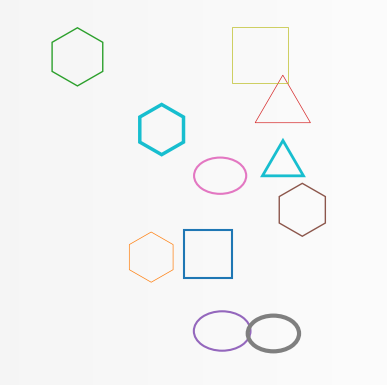[{"shape": "square", "thickness": 1.5, "radius": 0.31, "center": [0.536, 0.341]}, {"shape": "hexagon", "thickness": 0.5, "radius": 0.33, "center": [0.39, 0.332]}, {"shape": "hexagon", "thickness": 1, "radius": 0.38, "center": [0.2, 0.852]}, {"shape": "triangle", "thickness": 0.5, "radius": 0.41, "center": [0.73, 0.722]}, {"shape": "oval", "thickness": 1.5, "radius": 0.37, "center": [0.573, 0.14]}, {"shape": "hexagon", "thickness": 1, "radius": 0.34, "center": [0.78, 0.455]}, {"shape": "oval", "thickness": 1.5, "radius": 0.34, "center": [0.568, 0.544]}, {"shape": "oval", "thickness": 3, "radius": 0.33, "center": [0.706, 0.134]}, {"shape": "square", "thickness": 0.5, "radius": 0.36, "center": [0.671, 0.857]}, {"shape": "triangle", "thickness": 2, "radius": 0.31, "center": [0.73, 0.574]}, {"shape": "hexagon", "thickness": 2.5, "radius": 0.33, "center": [0.417, 0.663]}]